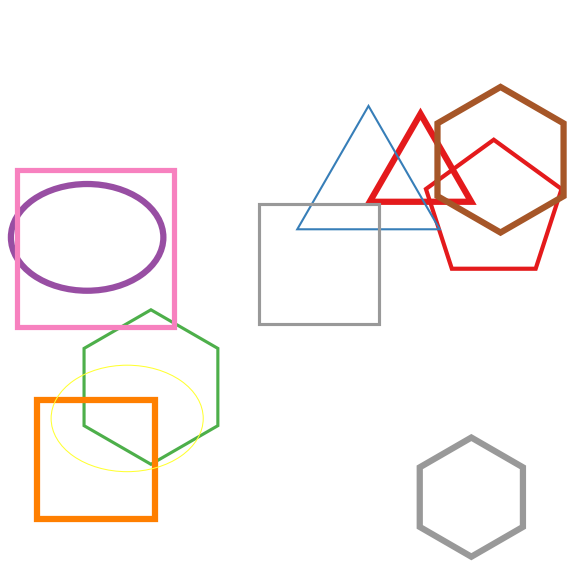[{"shape": "pentagon", "thickness": 2, "radius": 0.62, "center": [0.855, 0.634]}, {"shape": "triangle", "thickness": 3, "radius": 0.51, "center": [0.728, 0.7]}, {"shape": "triangle", "thickness": 1, "radius": 0.71, "center": [0.638, 0.673]}, {"shape": "hexagon", "thickness": 1.5, "radius": 0.67, "center": [0.261, 0.329]}, {"shape": "oval", "thickness": 3, "radius": 0.66, "center": [0.151, 0.588]}, {"shape": "square", "thickness": 3, "radius": 0.51, "center": [0.166, 0.204]}, {"shape": "oval", "thickness": 0.5, "radius": 0.66, "center": [0.22, 0.275]}, {"shape": "hexagon", "thickness": 3, "radius": 0.63, "center": [0.867, 0.723]}, {"shape": "square", "thickness": 2.5, "radius": 0.68, "center": [0.165, 0.569]}, {"shape": "square", "thickness": 1.5, "radius": 0.52, "center": [0.553, 0.542]}, {"shape": "hexagon", "thickness": 3, "radius": 0.52, "center": [0.816, 0.138]}]